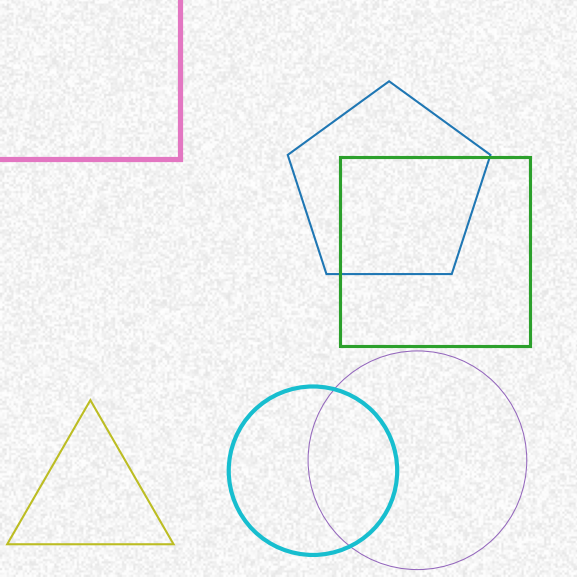[{"shape": "pentagon", "thickness": 1, "radius": 0.92, "center": [0.674, 0.674]}, {"shape": "square", "thickness": 1.5, "radius": 0.82, "center": [0.754, 0.564]}, {"shape": "circle", "thickness": 0.5, "radius": 0.95, "center": [0.723, 0.202]}, {"shape": "square", "thickness": 2.5, "radius": 0.84, "center": [0.144, 0.892]}, {"shape": "triangle", "thickness": 1, "radius": 0.83, "center": [0.156, 0.14]}, {"shape": "circle", "thickness": 2, "radius": 0.73, "center": [0.542, 0.184]}]